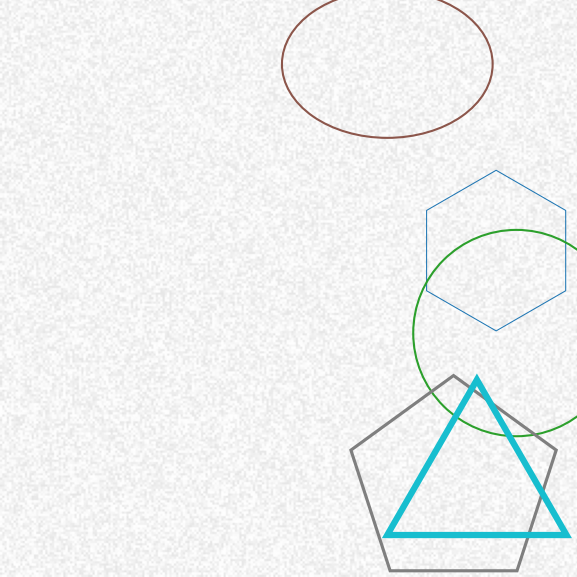[{"shape": "hexagon", "thickness": 0.5, "radius": 0.7, "center": [0.859, 0.565]}, {"shape": "circle", "thickness": 1, "radius": 0.89, "center": [0.894, 0.422]}, {"shape": "oval", "thickness": 1, "radius": 0.91, "center": [0.671, 0.888]}, {"shape": "pentagon", "thickness": 1.5, "radius": 0.93, "center": [0.785, 0.162]}, {"shape": "triangle", "thickness": 3, "radius": 0.9, "center": [0.826, 0.162]}]